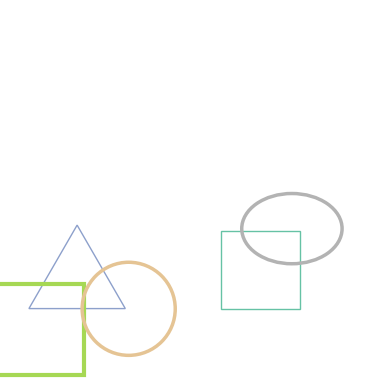[{"shape": "square", "thickness": 1, "radius": 0.51, "center": [0.677, 0.298]}, {"shape": "triangle", "thickness": 1, "radius": 0.72, "center": [0.2, 0.271]}, {"shape": "square", "thickness": 3, "radius": 0.59, "center": [0.101, 0.145]}, {"shape": "circle", "thickness": 2.5, "radius": 0.6, "center": [0.334, 0.198]}, {"shape": "oval", "thickness": 2.5, "radius": 0.65, "center": [0.758, 0.406]}]